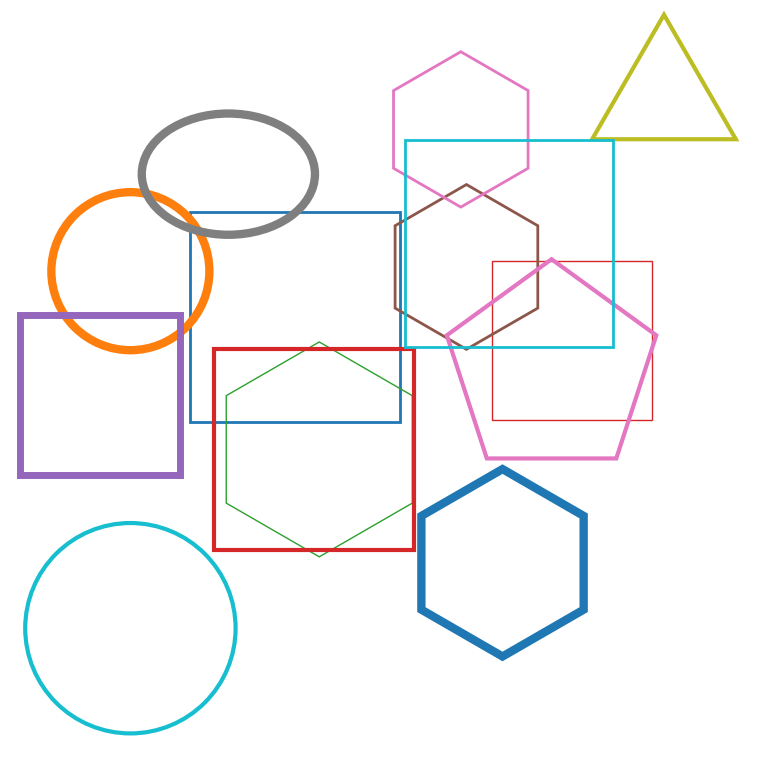[{"shape": "hexagon", "thickness": 3, "radius": 0.61, "center": [0.653, 0.269]}, {"shape": "square", "thickness": 1, "radius": 0.68, "center": [0.383, 0.589]}, {"shape": "circle", "thickness": 3, "radius": 0.51, "center": [0.169, 0.648]}, {"shape": "hexagon", "thickness": 0.5, "radius": 0.7, "center": [0.415, 0.416]}, {"shape": "square", "thickness": 1.5, "radius": 0.65, "center": [0.408, 0.416]}, {"shape": "square", "thickness": 0.5, "radius": 0.52, "center": [0.743, 0.558]}, {"shape": "square", "thickness": 2.5, "radius": 0.52, "center": [0.13, 0.487]}, {"shape": "hexagon", "thickness": 1, "radius": 0.53, "center": [0.606, 0.653]}, {"shape": "pentagon", "thickness": 1.5, "radius": 0.72, "center": [0.716, 0.52]}, {"shape": "hexagon", "thickness": 1, "radius": 0.5, "center": [0.598, 0.832]}, {"shape": "oval", "thickness": 3, "radius": 0.56, "center": [0.297, 0.774]}, {"shape": "triangle", "thickness": 1.5, "radius": 0.54, "center": [0.862, 0.873]}, {"shape": "circle", "thickness": 1.5, "radius": 0.68, "center": [0.169, 0.184]}, {"shape": "square", "thickness": 1, "radius": 0.67, "center": [0.661, 0.684]}]